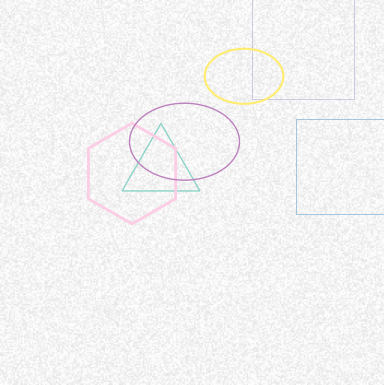[{"shape": "triangle", "thickness": 1, "radius": 0.58, "center": [0.418, 0.562]}, {"shape": "square", "thickness": 0.5, "radius": 0.67, "center": [0.787, 0.877]}, {"shape": "square", "thickness": 0.5, "radius": 0.61, "center": [0.892, 0.567]}, {"shape": "hexagon", "thickness": 2, "radius": 0.65, "center": [0.343, 0.549]}, {"shape": "oval", "thickness": 1, "radius": 0.71, "center": [0.479, 0.632]}, {"shape": "oval", "thickness": 1.5, "radius": 0.51, "center": [0.634, 0.802]}]